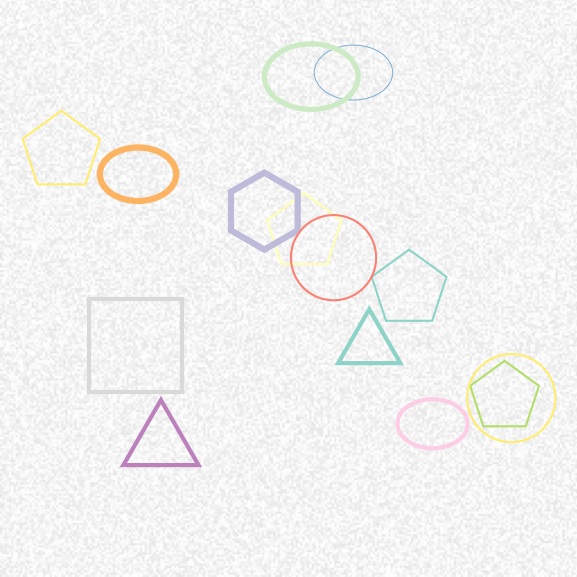[{"shape": "triangle", "thickness": 2, "radius": 0.31, "center": [0.639, 0.401]}, {"shape": "pentagon", "thickness": 1, "radius": 0.34, "center": [0.708, 0.499]}, {"shape": "pentagon", "thickness": 1, "radius": 0.34, "center": [0.527, 0.597]}, {"shape": "hexagon", "thickness": 3, "radius": 0.33, "center": [0.458, 0.634]}, {"shape": "circle", "thickness": 1, "radius": 0.37, "center": [0.578, 0.553]}, {"shape": "oval", "thickness": 0.5, "radius": 0.34, "center": [0.612, 0.873]}, {"shape": "oval", "thickness": 3, "radius": 0.33, "center": [0.239, 0.697]}, {"shape": "pentagon", "thickness": 1, "radius": 0.31, "center": [0.874, 0.312]}, {"shape": "oval", "thickness": 2, "radius": 0.3, "center": [0.749, 0.265]}, {"shape": "square", "thickness": 2, "radius": 0.41, "center": [0.234, 0.401]}, {"shape": "triangle", "thickness": 2, "radius": 0.38, "center": [0.279, 0.231]}, {"shape": "oval", "thickness": 2.5, "radius": 0.41, "center": [0.539, 0.866]}, {"shape": "pentagon", "thickness": 1, "radius": 0.35, "center": [0.106, 0.737]}, {"shape": "circle", "thickness": 1, "radius": 0.38, "center": [0.885, 0.31]}]